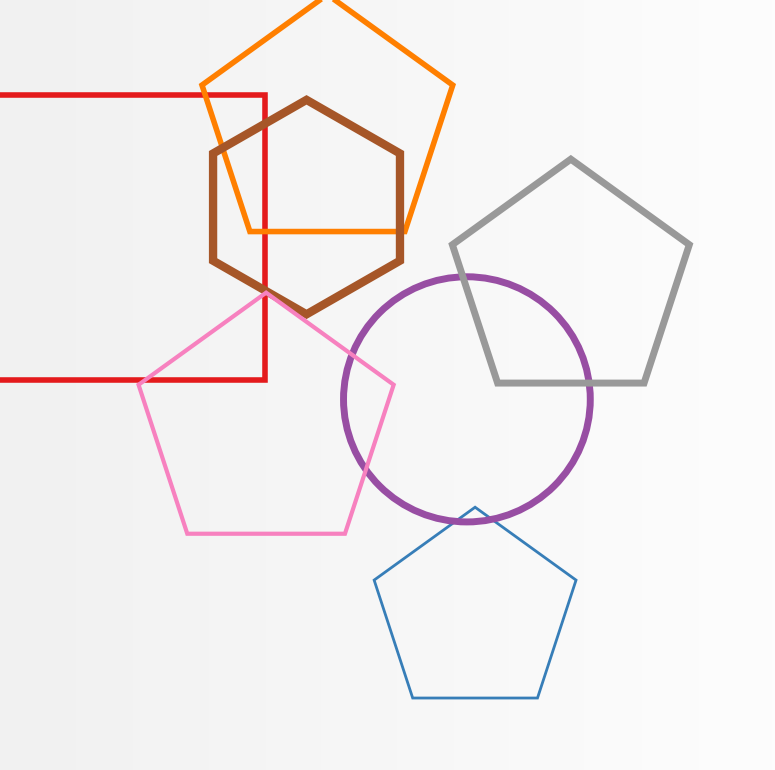[{"shape": "square", "thickness": 2, "radius": 0.93, "center": [0.157, 0.691]}, {"shape": "pentagon", "thickness": 1, "radius": 0.68, "center": [0.613, 0.204]}, {"shape": "circle", "thickness": 2.5, "radius": 0.8, "center": [0.602, 0.481]}, {"shape": "pentagon", "thickness": 2, "radius": 0.85, "center": [0.422, 0.837]}, {"shape": "hexagon", "thickness": 3, "radius": 0.7, "center": [0.396, 0.731]}, {"shape": "pentagon", "thickness": 1.5, "radius": 0.87, "center": [0.343, 0.447]}, {"shape": "pentagon", "thickness": 2.5, "radius": 0.8, "center": [0.737, 0.633]}]